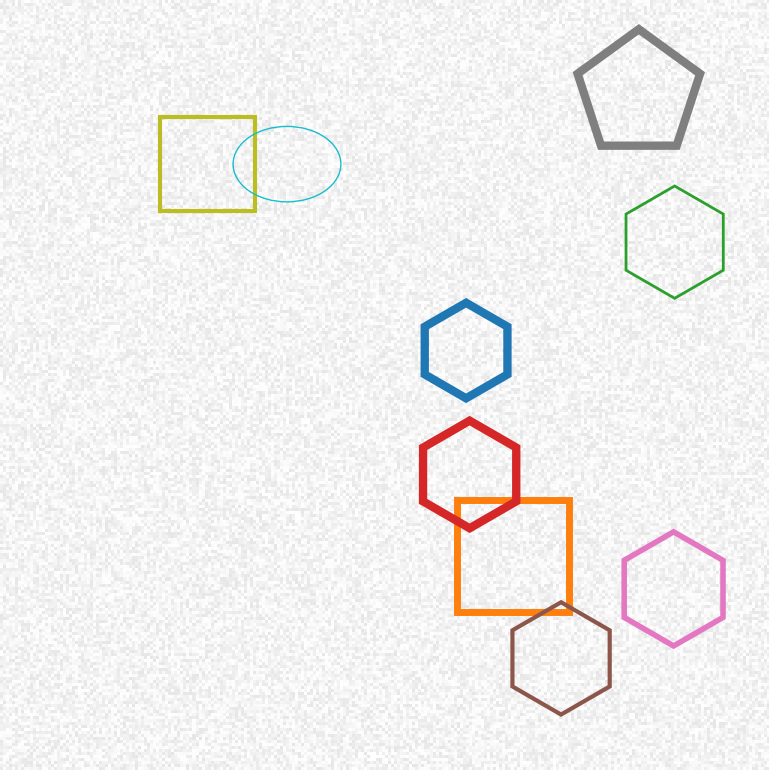[{"shape": "hexagon", "thickness": 3, "radius": 0.31, "center": [0.605, 0.545]}, {"shape": "square", "thickness": 2.5, "radius": 0.36, "center": [0.667, 0.278]}, {"shape": "hexagon", "thickness": 1, "radius": 0.36, "center": [0.876, 0.686]}, {"shape": "hexagon", "thickness": 3, "radius": 0.35, "center": [0.61, 0.384]}, {"shape": "hexagon", "thickness": 1.5, "radius": 0.36, "center": [0.729, 0.145]}, {"shape": "hexagon", "thickness": 2, "radius": 0.37, "center": [0.875, 0.235]}, {"shape": "pentagon", "thickness": 3, "radius": 0.42, "center": [0.83, 0.878]}, {"shape": "square", "thickness": 1.5, "radius": 0.31, "center": [0.269, 0.787]}, {"shape": "oval", "thickness": 0.5, "radius": 0.35, "center": [0.373, 0.787]}]